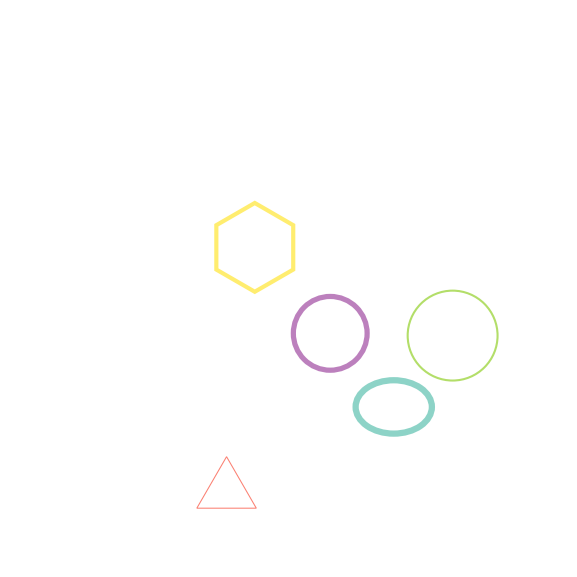[{"shape": "oval", "thickness": 3, "radius": 0.33, "center": [0.682, 0.294]}, {"shape": "triangle", "thickness": 0.5, "radius": 0.3, "center": [0.392, 0.149]}, {"shape": "circle", "thickness": 1, "radius": 0.39, "center": [0.784, 0.418]}, {"shape": "circle", "thickness": 2.5, "radius": 0.32, "center": [0.572, 0.422]}, {"shape": "hexagon", "thickness": 2, "radius": 0.38, "center": [0.441, 0.571]}]